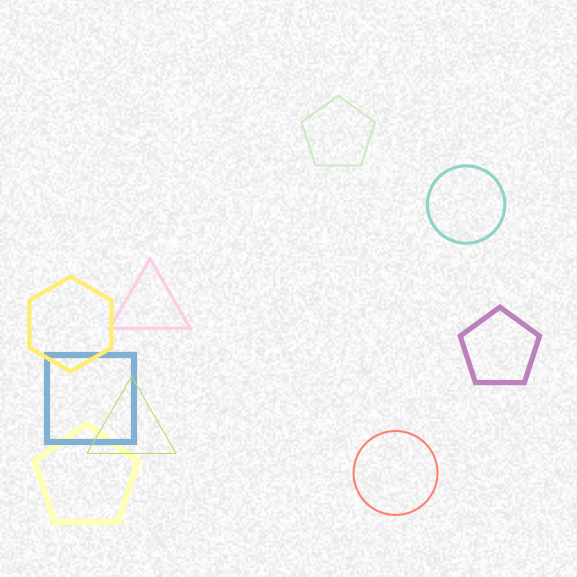[{"shape": "circle", "thickness": 1.5, "radius": 0.34, "center": [0.807, 0.645]}, {"shape": "pentagon", "thickness": 3, "radius": 0.47, "center": [0.149, 0.171]}, {"shape": "circle", "thickness": 1, "radius": 0.36, "center": [0.685, 0.18]}, {"shape": "square", "thickness": 3, "radius": 0.37, "center": [0.156, 0.309]}, {"shape": "triangle", "thickness": 0.5, "radius": 0.44, "center": [0.228, 0.258]}, {"shape": "triangle", "thickness": 1.5, "radius": 0.4, "center": [0.26, 0.471]}, {"shape": "pentagon", "thickness": 2.5, "radius": 0.36, "center": [0.866, 0.395]}, {"shape": "pentagon", "thickness": 1, "radius": 0.33, "center": [0.586, 0.767]}, {"shape": "hexagon", "thickness": 2, "radius": 0.41, "center": [0.122, 0.438]}]